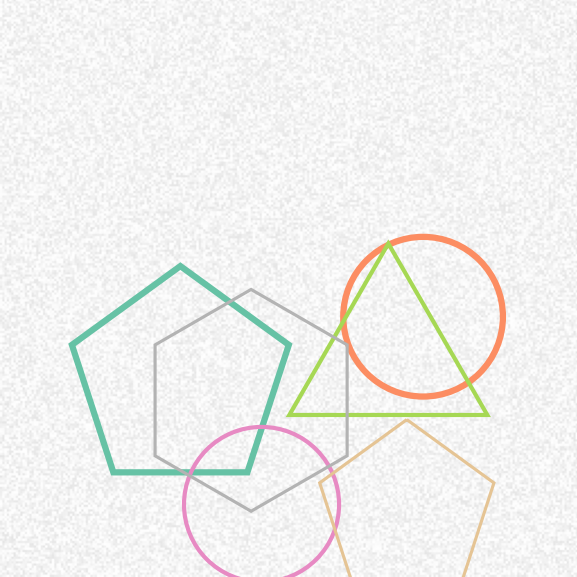[{"shape": "pentagon", "thickness": 3, "radius": 0.99, "center": [0.312, 0.341]}, {"shape": "circle", "thickness": 3, "radius": 0.69, "center": [0.733, 0.451]}, {"shape": "circle", "thickness": 2, "radius": 0.67, "center": [0.453, 0.126]}, {"shape": "triangle", "thickness": 2, "radius": 0.99, "center": [0.672, 0.38]}, {"shape": "pentagon", "thickness": 1.5, "radius": 0.79, "center": [0.704, 0.114]}, {"shape": "hexagon", "thickness": 1.5, "radius": 0.96, "center": [0.435, 0.306]}]